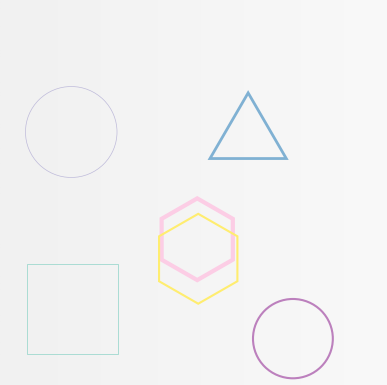[{"shape": "square", "thickness": 0.5, "radius": 0.58, "center": [0.187, 0.198]}, {"shape": "circle", "thickness": 0.5, "radius": 0.59, "center": [0.184, 0.657]}, {"shape": "triangle", "thickness": 2, "radius": 0.57, "center": [0.64, 0.645]}, {"shape": "hexagon", "thickness": 3, "radius": 0.53, "center": [0.509, 0.379]}, {"shape": "circle", "thickness": 1.5, "radius": 0.52, "center": [0.756, 0.12]}, {"shape": "hexagon", "thickness": 1.5, "radius": 0.58, "center": [0.512, 0.328]}]